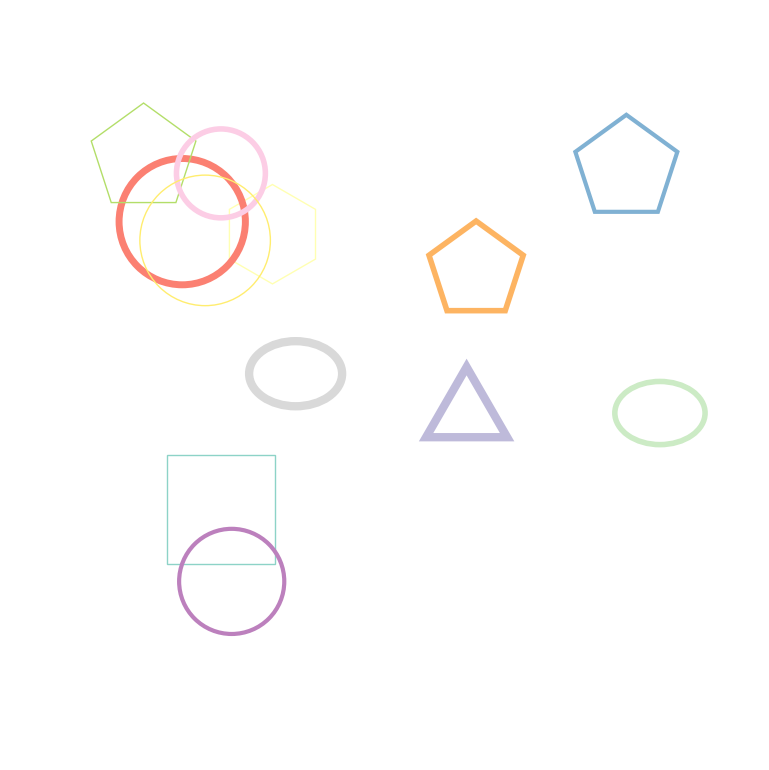[{"shape": "square", "thickness": 0.5, "radius": 0.35, "center": [0.287, 0.338]}, {"shape": "hexagon", "thickness": 0.5, "radius": 0.32, "center": [0.354, 0.696]}, {"shape": "triangle", "thickness": 3, "radius": 0.3, "center": [0.606, 0.463]}, {"shape": "circle", "thickness": 2.5, "radius": 0.41, "center": [0.237, 0.712]}, {"shape": "pentagon", "thickness": 1.5, "radius": 0.35, "center": [0.813, 0.781]}, {"shape": "pentagon", "thickness": 2, "radius": 0.32, "center": [0.618, 0.649]}, {"shape": "pentagon", "thickness": 0.5, "radius": 0.36, "center": [0.186, 0.795]}, {"shape": "circle", "thickness": 2, "radius": 0.29, "center": [0.287, 0.775]}, {"shape": "oval", "thickness": 3, "radius": 0.3, "center": [0.384, 0.515]}, {"shape": "circle", "thickness": 1.5, "radius": 0.34, "center": [0.301, 0.245]}, {"shape": "oval", "thickness": 2, "radius": 0.29, "center": [0.857, 0.464]}, {"shape": "circle", "thickness": 0.5, "radius": 0.42, "center": [0.266, 0.688]}]